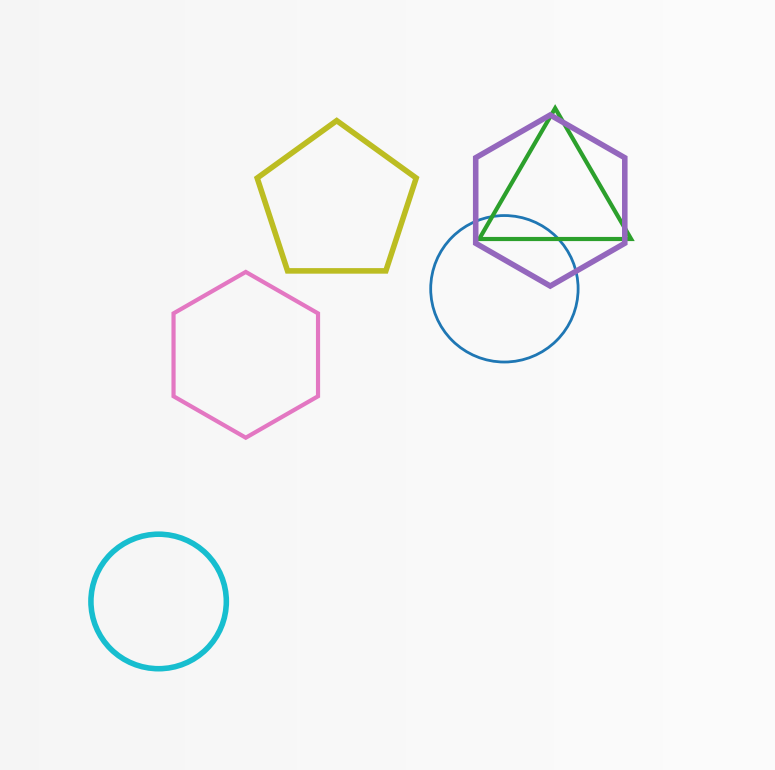[{"shape": "circle", "thickness": 1, "radius": 0.48, "center": [0.651, 0.625]}, {"shape": "triangle", "thickness": 1.5, "radius": 0.57, "center": [0.716, 0.746]}, {"shape": "hexagon", "thickness": 2, "radius": 0.56, "center": [0.71, 0.74]}, {"shape": "hexagon", "thickness": 1.5, "radius": 0.54, "center": [0.317, 0.539]}, {"shape": "pentagon", "thickness": 2, "radius": 0.54, "center": [0.434, 0.735]}, {"shape": "circle", "thickness": 2, "radius": 0.44, "center": [0.205, 0.219]}]